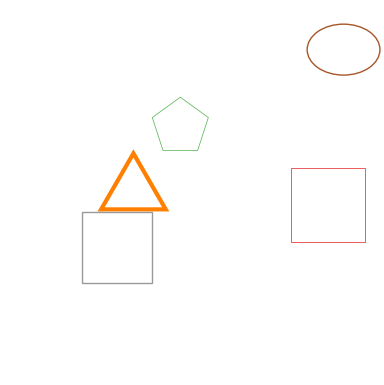[{"shape": "square", "thickness": 0.5, "radius": 0.48, "center": [0.852, 0.467]}, {"shape": "pentagon", "thickness": 0.5, "radius": 0.38, "center": [0.468, 0.671]}, {"shape": "triangle", "thickness": 3, "radius": 0.48, "center": [0.347, 0.505]}, {"shape": "oval", "thickness": 1, "radius": 0.47, "center": [0.892, 0.871]}, {"shape": "square", "thickness": 1, "radius": 0.46, "center": [0.304, 0.357]}]